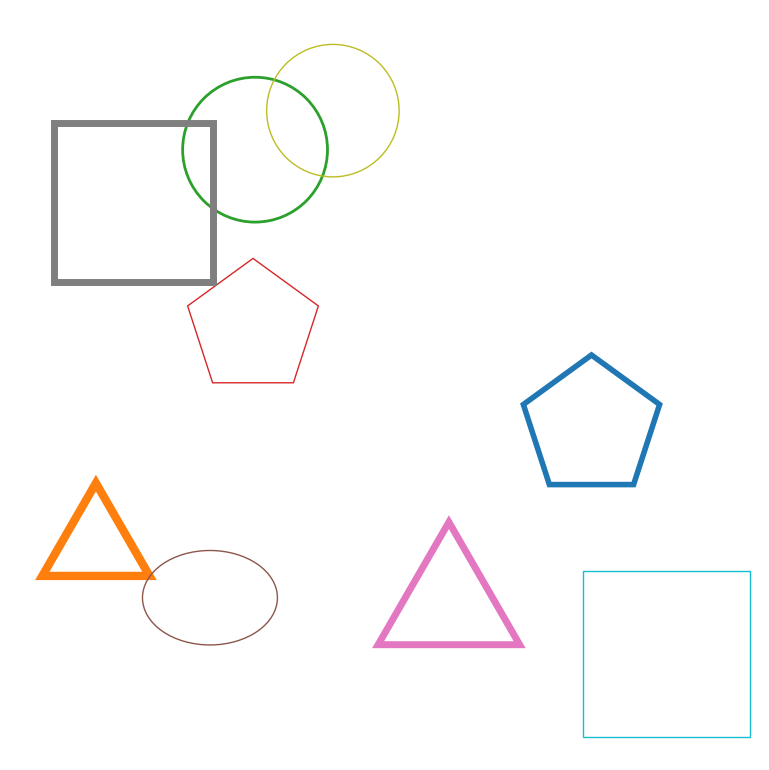[{"shape": "pentagon", "thickness": 2, "radius": 0.47, "center": [0.768, 0.446]}, {"shape": "triangle", "thickness": 3, "radius": 0.4, "center": [0.125, 0.292]}, {"shape": "circle", "thickness": 1, "radius": 0.47, "center": [0.331, 0.806]}, {"shape": "pentagon", "thickness": 0.5, "radius": 0.45, "center": [0.329, 0.575]}, {"shape": "oval", "thickness": 0.5, "radius": 0.44, "center": [0.273, 0.224]}, {"shape": "triangle", "thickness": 2.5, "radius": 0.53, "center": [0.583, 0.216]}, {"shape": "square", "thickness": 2.5, "radius": 0.52, "center": [0.174, 0.737]}, {"shape": "circle", "thickness": 0.5, "radius": 0.43, "center": [0.432, 0.856]}, {"shape": "square", "thickness": 0.5, "radius": 0.54, "center": [0.866, 0.151]}]